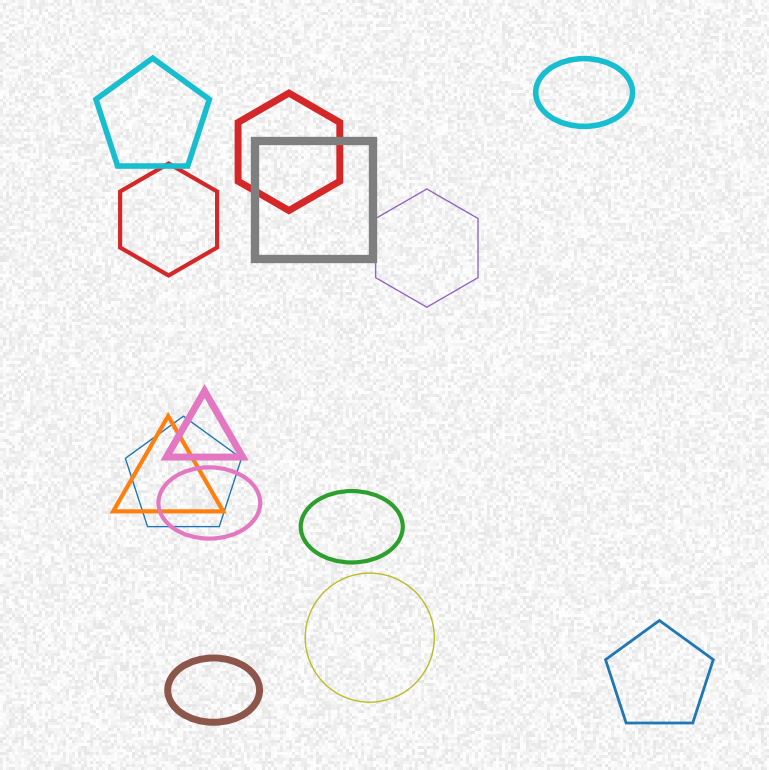[{"shape": "pentagon", "thickness": 0.5, "radius": 0.4, "center": [0.238, 0.38]}, {"shape": "pentagon", "thickness": 1, "radius": 0.37, "center": [0.856, 0.121]}, {"shape": "triangle", "thickness": 1.5, "radius": 0.41, "center": [0.218, 0.377]}, {"shape": "oval", "thickness": 1.5, "radius": 0.33, "center": [0.457, 0.316]}, {"shape": "hexagon", "thickness": 1.5, "radius": 0.36, "center": [0.219, 0.715]}, {"shape": "hexagon", "thickness": 2.5, "radius": 0.38, "center": [0.375, 0.803]}, {"shape": "hexagon", "thickness": 0.5, "radius": 0.38, "center": [0.554, 0.678]}, {"shape": "oval", "thickness": 2.5, "radius": 0.3, "center": [0.277, 0.104]}, {"shape": "oval", "thickness": 1.5, "radius": 0.33, "center": [0.272, 0.347]}, {"shape": "triangle", "thickness": 2.5, "radius": 0.29, "center": [0.266, 0.435]}, {"shape": "square", "thickness": 3, "radius": 0.38, "center": [0.408, 0.74]}, {"shape": "circle", "thickness": 0.5, "radius": 0.42, "center": [0.48, 0.172]}, {"shape": "oval", "thickness": 2, "radius": 0.31, "center": [0.759, 0.88]}, {"shape": "pentagon", "thickness": 2, "radius": 0.39, "center": [0.198, 0.847]}]